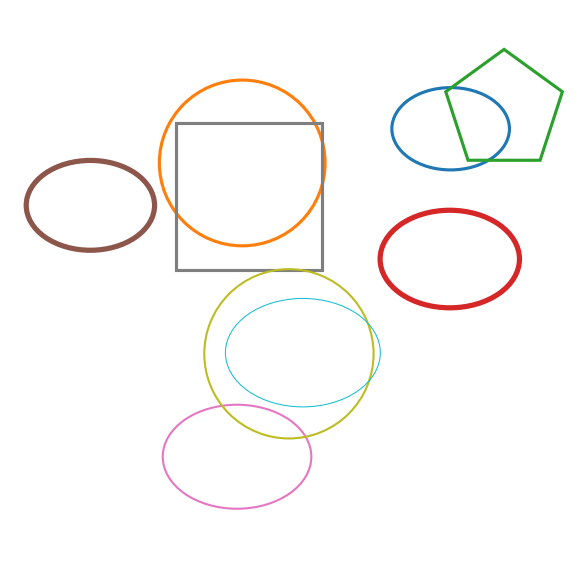[{"shape": "oval", "thickness": 1.5, "radius": 0.51, "center": [0.78, 0.776]}, {"shape": "circle", "thickness": 1.5, "radius": 0.72, "center": [0.419, 0.717]}, {"shape": "pentagon", "thickness": 1.5, "radius": 0.53, "center": [0.873, 0.807]}, {"shape": "oval", "thickness": 2.5, "radius": 0.6, "center": [0.779, 0.551]}, {"shape": "oval", "thickness": 2.5, "radius": 0.56, "center": [0.157, 0.644]}, {"shape": "oval", "thickness": 1, "radius": 0.64, "center": [0.41, 0.208]}, {"shape": "square", "thickness": 1.5, "radius": 0.64, "center": [0.431, 0.658]}, {"shape": "circle", "thickness": 1, "radius": 0.73, "center": [0.5, 0.386]}, {"shape": "oval", "thickness": 0.5, "radius": 0.67, "center": [0.524, 0.388]}]